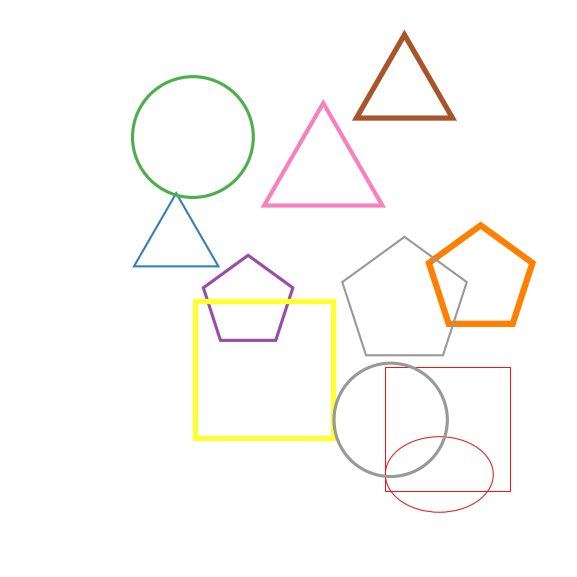[{"shape": "oval", "thickness": 0.5, "radius": 0.47, "center": [0.761, 0.178]}, {"shape": "square", "thickness": 0.5, "radius": 0.54, "center": [0.775, 0.256]}, {"shape": "triangle", "thickness": 1, "radius": 0.42, "center": [0.305, 0.58]}, {"shape": "circle", "thickness": 1.5, "radius": 0.52, "center": [0.334, 0.762]}, {"shape": "pentagon", "thickness": 1.5, "radius": 0.41, "center": [0.43, 0.476]}, {"shape": "pentagon", "thickness": 3, "radius": 0.47, "center": [0.832, 0.515]}, {"shape": "square", "thickness": 2.5, "radius": 0.59, "center": [0.457, 0.36]}, {"shape": "triangle", "thickness": 2.5, "radius": 0.48, "center": [0.7, 0.843]}, {"shape": "triangle", "thickness": 2, "radius": 0.59, "center": [0.56, 0.702]}, {"shape": "pentagon", "thickness": 1, "radius": 0.57, "center": [0.7, 0.476]}, {"shape": "circle", "thickness": 1.5, "radius": 0.49, "center": [0.676, 0.272]}]